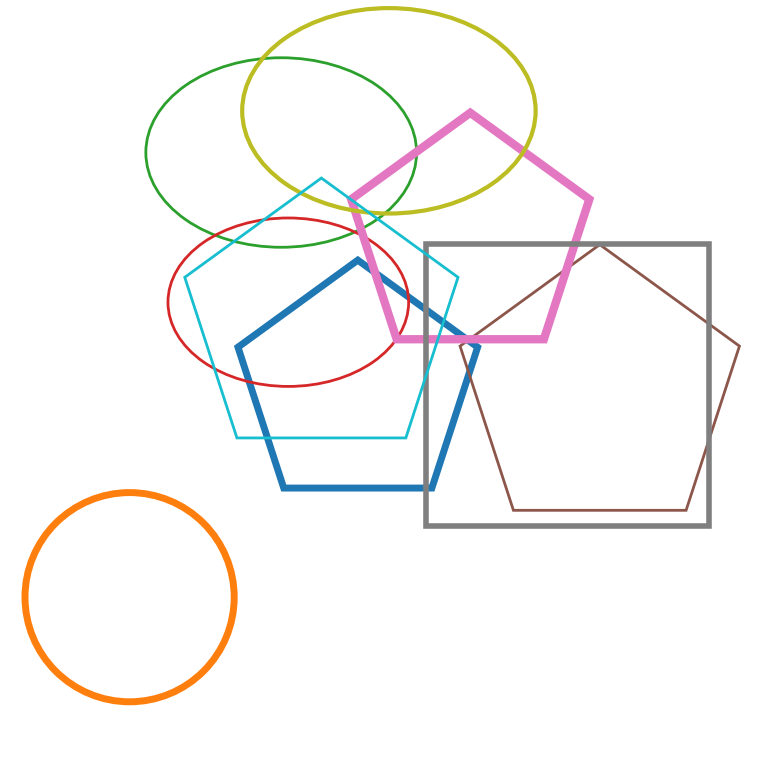[{"shape": "pentagon", "thickness": 2.5, "radius": 0.82, "center": [0.465, 0.499]}, {"shape": "circle", "thickness": 2.5, "radius": 0.68, "center": [0.168, 0.224]}, {"shape": "oval", "thickness": 1, "radius": 0.88, "center": [0.365, 0.802]}, {"shape": "oval", "thickness": 1, "radius": 0.78, "center": [0.374, 0.608]}, {"shape": "pentagon", "thickness": 1, "radius": 0.95, "center": [0.779, 0.492]}, {"shape": "pentagon", "thickness": 3, "radius": 0.81, "center": [0.611, 0.691]}, {"shape": "square", "thickness": 2, "radius": 0.92, "center": [0.737, 0.5]}, {"shape": "oval", "thickness": 1.5, "radius": 0.95, "center": [0.505, 0.856]}, {"shape": "pentagon", "thickness": 1, "radius": 0.93, "center": [0.417, 0.582]}]